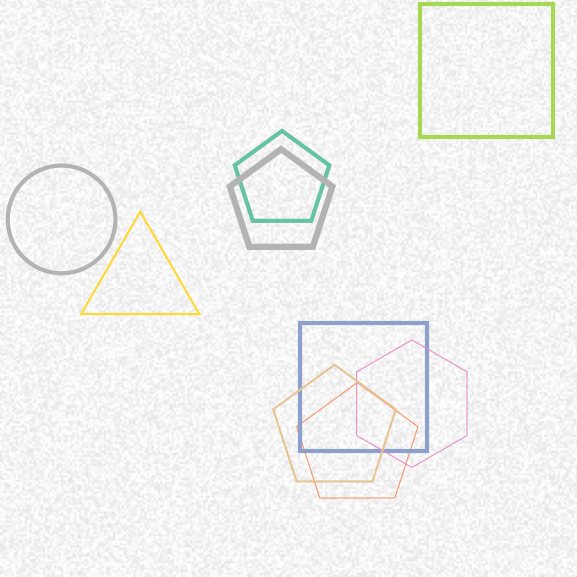[{"shape": "pentagon", "thickness": 2, "radius": 0.43, "center": [0.488, 0.686]}, {"shape": "pentagon", "thickness": 0.5, "radius": 0.55, "center": [0.619, 0.226]}, {"shape": "square", "thickness": 2, "radius": 0.55, "center": [0.629, 0.329]}, {"shape": "hexagon", "thickness": 0.5, "radius": 0.55, "center": [0.713, 0.3]}, {"shape": "square", "thickness": 2, "radius": 0.58, "center": [0.843, 0.878]}, {"shape": "triangle", "thickness": 1, "radius": 0.59, "center": [0.243, 0.514]}, {"shape": "pentagon", "thickness": 1, "radius": 0.56, "center": [0.579, 0.256]}, {"shape": "circle", "thickness": 2, "radius": 0.47, "center": [0.107, 0.619]}, {"shape": "pentagon", "thickness": 3, "radius": 0.47, "center": [0.487, 0.647]}]